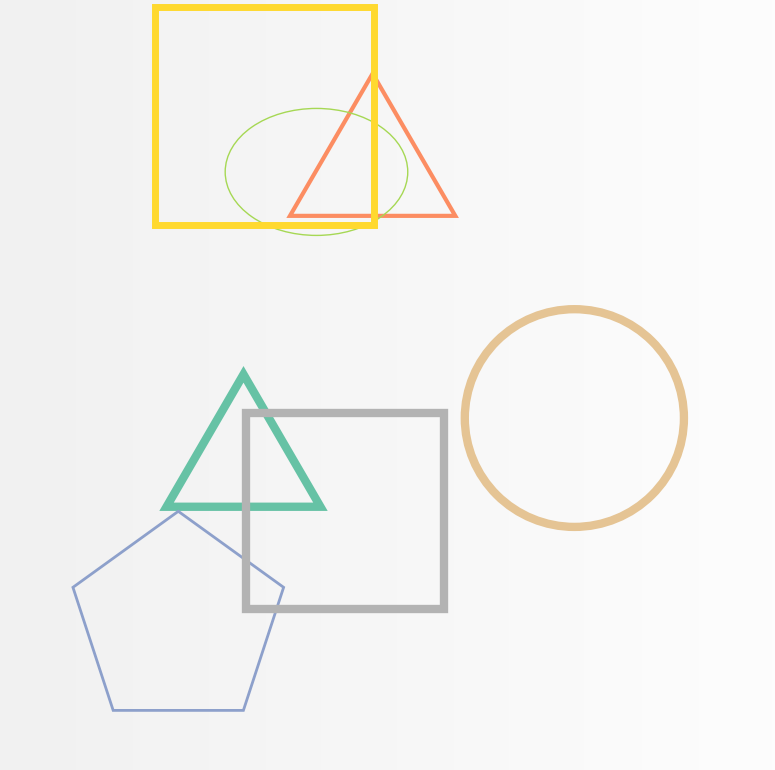[{"shape": "triangle", "thickness": 3, "radius": 0.57, "center": [0.314, 0.399]}, {"shape": "triangle", "thickness": 1.5, "radius": 0.62, "center": [0.481, 0.781]}, {"shape": "pentagon", "thickness": 1, "radius": 0.71, "center": [0.23, 0.193]}, {"shape": "oval", "thickness": 0.5, "radius": 0.59, "center": [0.408, 0.777]}, {"shape": "square", "thickness": 2.5, "radius": 0.71, "center": [0.341, 0.85]}, {"shape": "circle", "thickness": 3, "radius": 0.71, "center": [0.741, 0.457]}, {"shape": "square", "thickness": 3, "radius": 0.64, "center": [0.445, 0.336]}]